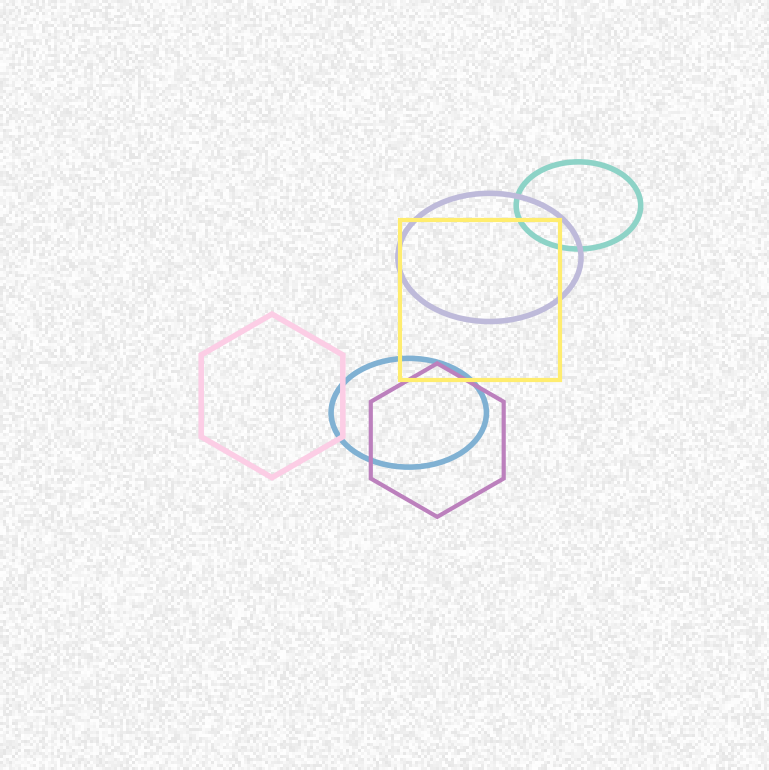[{"shape": "oval", "thickness": 2, "radius": 0.4, "center": [0.751, 0.733]}, {"shape": "oval", "thickness": 2, "radius": 0.59, "center": [0.636, 0.666]}, {"shape": "oval", "thickness": 2, "radius": 0.5, "center": [0.531, 0.464]}, {"shape": "hexagon", "thickness": 2, "radius": 0.53, "center": [0.353, 0.486]}, {"shape": "hexagon", "thickness": 1.5, "radius": 0.5, "center": [0.568, 0.428]}, {"shape": "square", "thickness": 1.5, "radius": 0.52, "center": [0.624, 0.61]}]